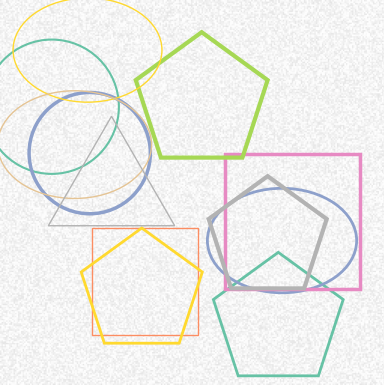[{"shape": "pentagon", "thickness": 2, "radius": 0.89, "center": [0.723, 0.167]}, {"shape": "circle", "thickness": 1.5, "radius": 0.87, "center": [0.134, 0.723]}, {"shape": "square", "thickness": 1, "radius": 0.69, "center": [0.377, 0.268]}, {"shape": "oval", "thickness": 2, "radius": 0.97, "center": [0.732, 0.375]}, {"shape": "circle", "thickness": 2.5, "radius": 0.79, "center": [0.233, 0.602]}, {"shape": "square", "thickness": 2.5, "radius": 0.88, "center": [0.759, 0.425]}, {"shape": "pentagon", "thickness": 3, "radius": 0.9, "center": [0.524, 0.736]}, {"shape": "pentagon", "thickness": 2, "radius": 0.83, "center": [0.368, 0.242]}, {"shape": "oval", "thickness": 1, "radius": 0.97, "center": [0.227, 0.87]}, {"shape": "oval", "thickness": 1, "radius": 1.0, "center": [0.194, 0.624]}, {"shape": "triangle", "thickness": 1, "radius": 0.95, "center": [0.29, 0.508]}, {"shape": "pentagon", "thickness": 3, "radius": 0.81, "center": [0.695, 0.381]}]